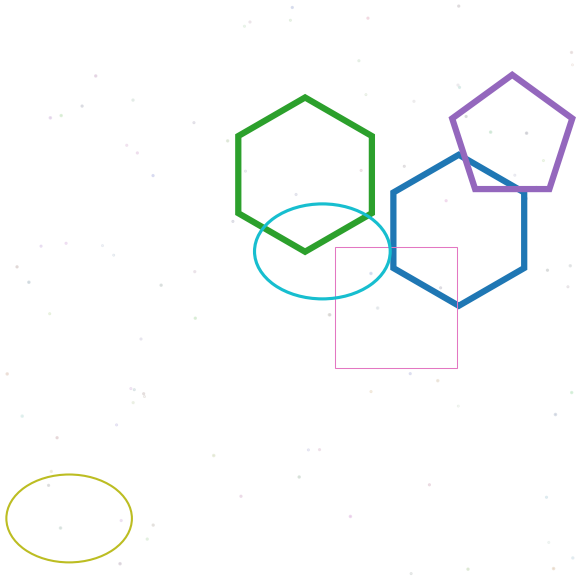[{"shape": "hexagon", "thickness": 3, "radius": 0.65, "center": [0.794, 0.6]}, {"shape": "hexagon", "thickness": 3, "radius": 0.67, "center": [0.528, 0.697]}, {"shape": "pentagon", "thickness": 3, "radius": 0.55, "center": [0.887, 0.76]}, {"shape": "square", "thickness": 0.5, "radius": 0.53, "center": [0.686, 0.466]}, {"shape": "oval", "thickness": 1, "radius": 0.54, "center": [0.12, 0.101]}, {"shape": "oval", "thickness": 1.5, "radius": 0.59, "center": [0.558, 0.564]}]